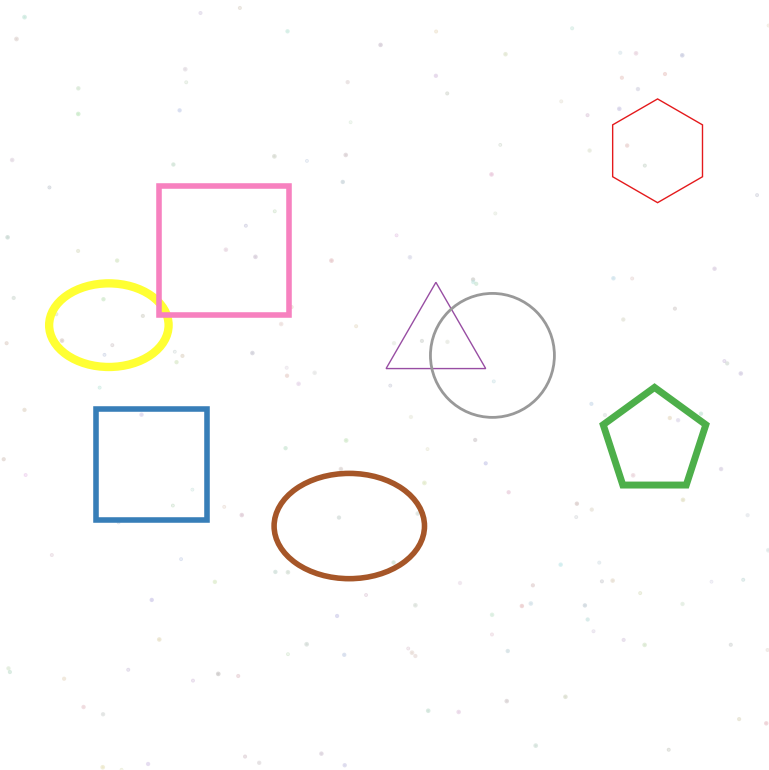[{"shape": "hexagon", "thickness": 0.5, "radius": 0.34, "center": [0.854, 0.804]}, {"shape": "square", "thickness": 2, "radius": 0.36, "center": [0.196, 0.397]}, {"shape": "pentagon", "thickness": 2.5, "radius": 0.35, "center": [0.85, 0.427]}, {"shape": "triangle", "thickness": 0.5, "radius": 0.37, "center": [0.566, 0.559]}, {"shape": "oval", "thickness": 3, "radius": 0.39, "center": [0.141, 0.578]}, {"shape": "oval", "thickness": 2, "radius": 0.49, "center": [0.454, 0.317]}, {"shape": "square", "thickness": 2, "radius": 0.42, "center": [0.291, 0.675]}, {"shape": "circle", "thickness": 1, "radius": 0.4, "center": [0.64, 0.538]}]